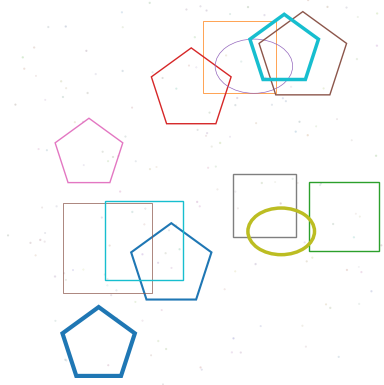[{"shape": "pentagon", "thickness": 1.5, "radius": 0.55, "center": [0.445, 0.311]}, {"shape": "pentagon", "thickness": 3, "radius": 0.49, "center": [0.256, 0.104]}, {"shape": "square", "thickness": 0.5, "radius": 0.47, "center": [0.622, 0.852]}, {"shape": "square", "thickness": 1, "radius": 0.45, "center": [0.894, 0.438]}, {"shape": "pentagon", "thickness": 1, "radius": 0.54, "center": [0.497, 0.767]}, {"shape": "oval", "thickness": 0.5, "radius": 0.5, "center": [0.66, 0.828]}, {"shape": "square", "thickness": 0.5, "radius": 0.58, "center": [0.279, 0.356]}, {"shape": "pentagon", "thickness": 1, "radius": 0.6, "center": [0.787, 0.85]}, {"shape": "pentagon", "thickness": 1, "radius": 0.46, "center": [0.231, 0.6]}, {"shape": "square", "thickness": 1, "radius": 0.41, "center": [0.687, 0.466]}, {"shape": "oval", "thickness": 2.5, "radius": 0.43, "center": [0.73, 0.399]}, {"shape": "square", "thickness": 1, "radius": 0.51, "center": [0.374, 0.376]}, {"shape": "pentagon", "thickness": 2.5, "radius": 0.47, "center": [0.738, 0.869]}]